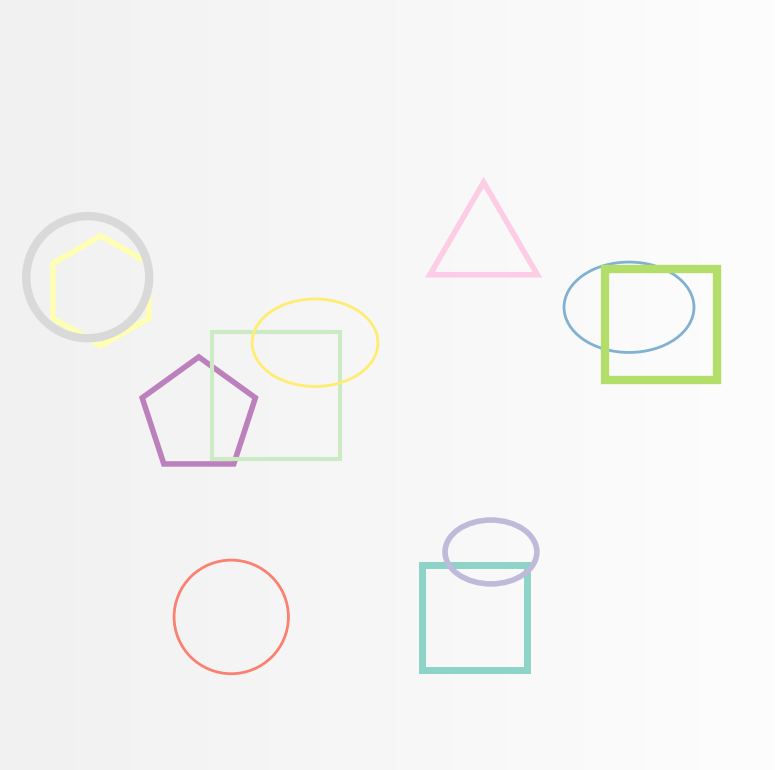[{"shape": "square", "thickness": 2.5, "radius": 0.34, "center": [0.612, 0.198]}, {"shape": "hexagon", "thickness": 2, "radius": 0.36, "center": [0.13, 0.622]}, {"shape": "oval", "thickness": 2, "radius": 0.3, "center": [0.633, 0.283]}, {"shape": "circle", "thickness": 1, "radius": 0.37, "center": [0.298, 0.199]}, {"shape": "oval", "thickness": 1, "radius": 0.42, "center": [0.812, 0.601]}, {"shape": "square", "thickness": 3, "radius": 0.36, "center": [0.853, 0.578]}, {"shape": "triangle", "thickness": 2, "radius": 0.4, "center": [0.624, 0.683]}, {"shape": "circle", "thickness": 3, "radius": 0.4, "center": [0.113, 0.64]}, {"shape": "pentagon", "thickness": 2, "radius": 0.38, "center": [0.257, 0.46]}, {"shape": "square", "thickness": 1.5, "radius": 0.41, "center": [0.356, 0.487]}, {"shape": "oval", "thickness": 1, "radius": 0.41, "center": [0.407, 0.555]}]